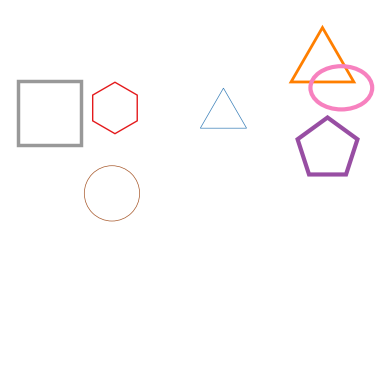[{"shape": "hexagon", "thickness": 1, "radius": 0.33, "center": [0.299, 0.72]}, {"shape": "triangle", "thickness": 0.5, "radius": 0.35, "center": [0.58, 0.702]}, {"shape": "pentagon", "thickness": 3, "radius": 0.41, "center": [0.851, 0.613]}, {"shape": "triangle", "thickness": 2, "radius": 0.47, "center": [0.838, 0.834]}, {"shape": "circle", "thickness": 0.5, "radius": 0.36, "center": [0.291, 0.498]}, {"shape": "oval", "thickness": 3, "radius": 0.4, "center": [0.887, 0.772]}, {"shape": "square", "thickness": 2.5, "radius": 0.41, "center": [0.129, 0.706]}]